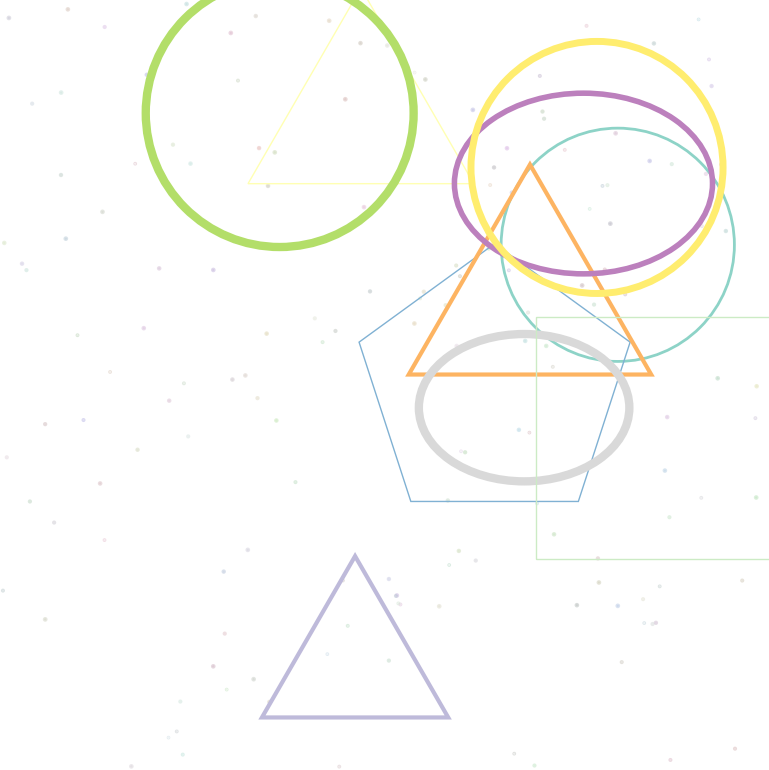[{"shape": "circle", "thickness": 1, "radius": 0.76, "center": [0.802, 0.682]}, {"shape": "triangle", "thickness": 0.5, "radius": 0.85, "center": [0.469, 0.846]}, {"shape": "triangle", "thickness": 1.5, "radius": 0.7, "center": [0.461, 0.138]}, {"shape": "pentagon", "thickness": 0.5, "radius": 0.93, "center": [0.642, 0.498]}, {"shape": "triangle", "thickness": 1.5, "radius": 0.91, "center": [0.688, 0.605]}, {"shape": "circle", "thickness": 3, "radius": 0.87, "center": [0.363, 0.853]}, {"shape": "oval", "thickness": 3, "radius": 0.68, "center": [0.681, 0.471]}, {"shape": "oval", "thickness": 2, "radius": 0.84, "center": [0.758, 0.762]}, {"shape": "square", "thickness": 0.5, "radius": 0.78, "center": [0.853, 0.431]}, {"shape": "circle", "thickness": 2.5, "radius": 0.82, "center": [0.775, 0.783]}]